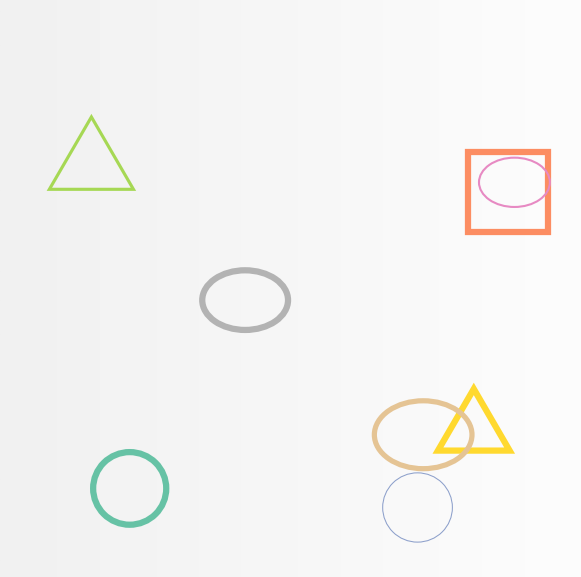[{"shape": "circle", "thickness": 3, "radius": 0.31, "center": [0.223, 0.153]}, {"shape": "square", "thickness": 3, "radius": 0.34, "center": [0.874, 0.667]}, {"shape": "circle", "thickness": 0.5, "radius": 0.3, "center": [0.718, 0.12]}, {"shape": "oval", "thickness": 1, "radius": 0.3, "center": [0.885, 0.683]}, {"shape": "triangle", "thickness": 1.5, "radius": 0.42, "center": [0.157, 0.713]}, {"shape": "triangle", "thickness": 3, "radius": 0.36, "center": [0.815, 0.254]}, {"shape": "oval", "thickness": 2.5, "radius": 0.42, "center": [0.728, 0.246]}, {"shape": "oval", "thickness": 3, "radius": 0.37, "center": [0.422, 0.479]}]